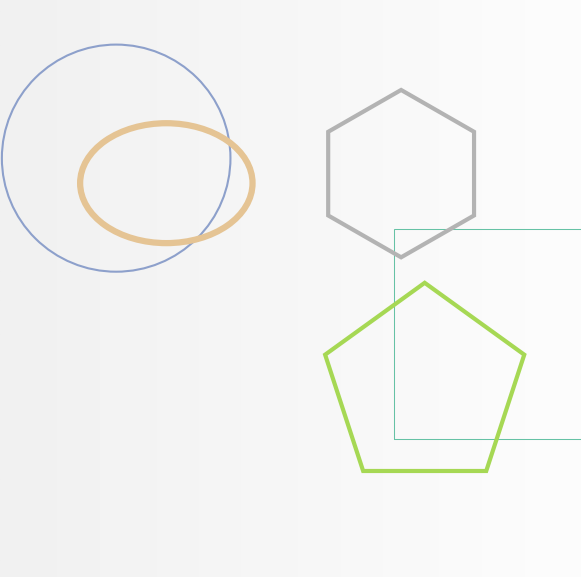[{"shape": "square", "thickness": 0.5, "radius": 0.91, "center": [0.859, 0.421]}, {"shape": "circle", "thickness": 1, "radius": 0.98, "center": [0.2, 0.725]}, {"shape": "pentagon", "thickness": 2, "radius": 0.9, "center": [0.731, 0.329]}, {"shape": "oval", "thickness": 3, "radius": 0.74, "center": [0.286, 0.682]}, {"shape": "hexagon", "thickness": 2, "radius": 0.72, "center": [0.69, 0.698]}]